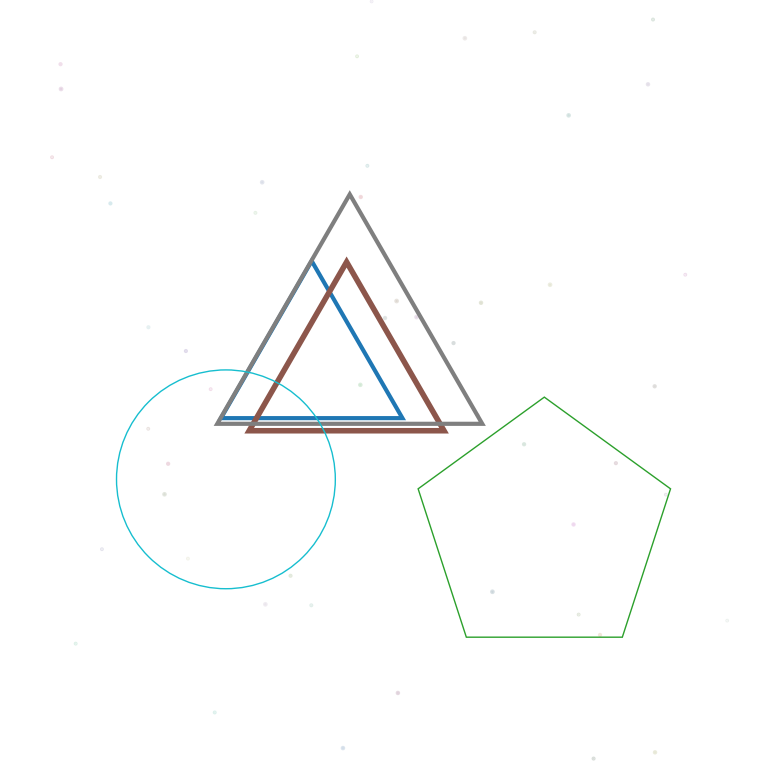[{"shape": "triangle", "thickness": 1.5, "radius": 0.68, "center": [0.405, 0.525]}, {"shape": "pentagon", "thickness": 0.5, "radius": 0.86, "center": [0.707, 0.312]}, {"shape": "triangle", "thickness": 2, "radius": 0.73, "center": [0.45, 0.514]}, {"shape": "triangle", "thickness": 1.5, "radius": 0.99, "center": [0.454, 0.549]}, {"shape": "circle", "thickness": 0.5, "radius": 0.71, "center": [0.293, 0.378]}]